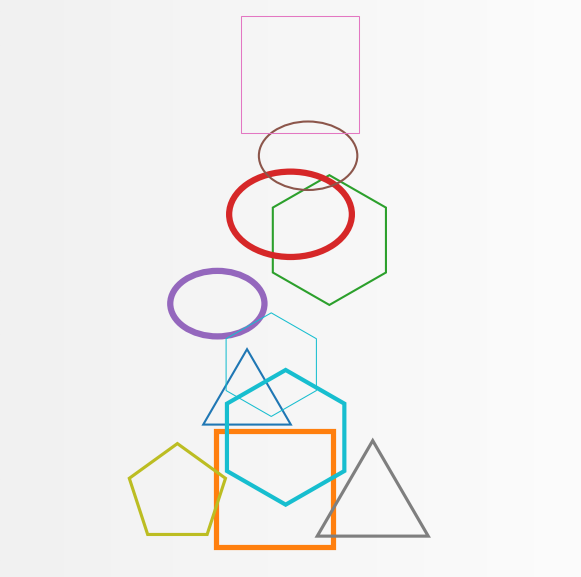[{"shape": "triangle", "thickness": 1, "radius": 0.44, "center": [0.425, 0.307]}, {"shape": "square", "thickness": 2.5, "radius": 0.5, "center": [0.472, 0.152]}, {"shape": "hexagon", "thickness": 1, "radius": 0.56, "center": [0.567, 0.583]}, {"shape": "oval", "thickness": 3, "radius": 0.53, "center": [0.5, 0.628]}, {"shape": "oval", "thickness": 3, "radius": 0.41, "center": [0.374, 0.473]}, {"shape": "oval", "thickness": 1, "radius": 0.42, "center": [0.53, 0.729]}, {"shape": "square", "thickness": 0.5, "radius": 0.51, "center": [0.516, 0.87]}, {"shape": "triangle", "thickness": 1.5, "radius": 0.55, "center": [0.641, 0.126]}, {"shape": "pentagon", "thickness": 1.5, "radius": 0.43, "center": [0.305, 0.144]}, {"shape": "hexagon", "thickness": 0.5, "radius": 0.45, "center": [0.467, 0.368]}, {"shape": "hexagon", "thickness": 2, "radius": 0.58, "center": [0.491, 0.242]}]